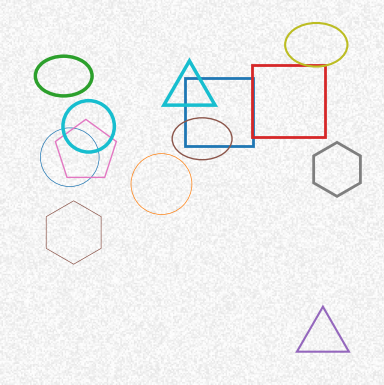[{"shape": "square", "thickness": 2, "radius": 0.44, "center": [0.569, 0.708]}, {"shape": "circle", "thickness": 0.5, "radius": 0.38, "center": [0.181, 0.592]}, {"shape": "circle", "thickness": 0.5, "radius": 0.4, "center": [0.419, 0.522]}, {"shape": "oval", "thickness": 2.5, "radius": 0.37, "center": [0.166, 0.802]}, {"shape": "square", "thickness": 2, "radius": 0.47, "center": [0.749, 0.738]}, {"shape": "triangle", "thickness": 1.5, "radius": 0.39, "center": [0.839, 0.125]}, {"shape": "hexagon", "thickness": 0.5, "radius": 0.41, "center": [0.191, 0.396]}, {"shape": "oval", "thickness": 1, "radius": 0.39, "center": [0.525, 0.64]}, {"shape": "pentagon", "thickness": 1, "radius": 0.42, "center": [0.223, 0.607]}, {"shape": "hexagon", "thickness": 2, "radius": 0.35, "center": [0.875, 0.56]}, {"shape": "oval", "thickness": 1.5, "radius": 0.4, "center": [0.822, 0.884]}, {"shape": "circle", "thickness": 2.5, "radius": 0.33, "center": [0.23, 0.672]}, {"shape": "triangle", "thickness": 2.5, "radius": 0.38, "center": [0.492, 0.765]}]